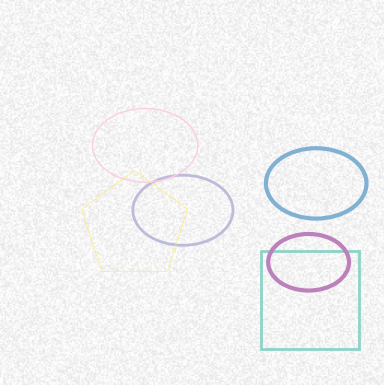[{"shape": "square", "thickness": 2, "radius": 0.64, "center": [0.805, 0.221]}, {"shape": "oval", "thickness": 2, "radius": 0.65, "center": [0.475, 0.454]}, {"shape": "oval", "thickness": 3, "radius": 0.65, "center": [0.821, 0.524]}, {"shape": "oval", "thickness": 1, "radius": 0.68, "center": [0.377, 0.622]}, {"shape": "oval", "thickness": 3, "radius": 0.52, "center": [0.802, 0.319]}, {"shape": "pentagon", "thickness": 0.5, "radius": 0.72, "center": [0.35, 0.412]}]